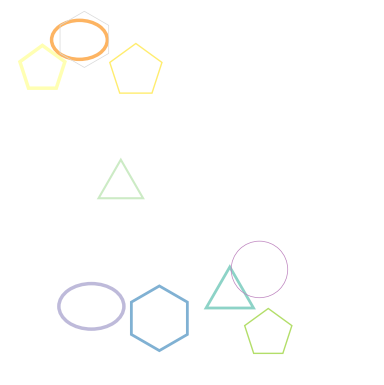[{"shape": "triangle", "thickness": 2, "radius": 0.36, "center": [0.597, 0.236]}, {"shape": "pentagon", "thickness": 2.5, "radius": 0.31, "center": [0.11, 0.821]}, {"shape": "oval", "thickness": 2.5, "radius": 0.42, "center": [0.237, 0.204]}, {"shape": "hexagon", "thickness": 2, "radius": 0.42, "center": [0.414, 0.173]}, {"shape": "oval", "thickness": 2.5, "radius": 0.36, "center": [0.206, 0.896]}, {"shape": "pentagon", "thickness": 1, "radius": 0.32, "center": [0.697, 0.134]}, {"shape": "hexagon", "thickness": 0.5, "radius": 0.36, "center": [0.219, 0.898]}, {"shape": "circle", "thickness": 0.5, "radius": 0.37, "center": [0.674, 0.3]}, {"shape": "triangle", "thickness": 1.5, "radius": 0.33, "center": [0.314, 0.518]}, {"shape": "pentagon", "thickness": 1, "radius": 0.36, "center": [0.353, 0.816]}]